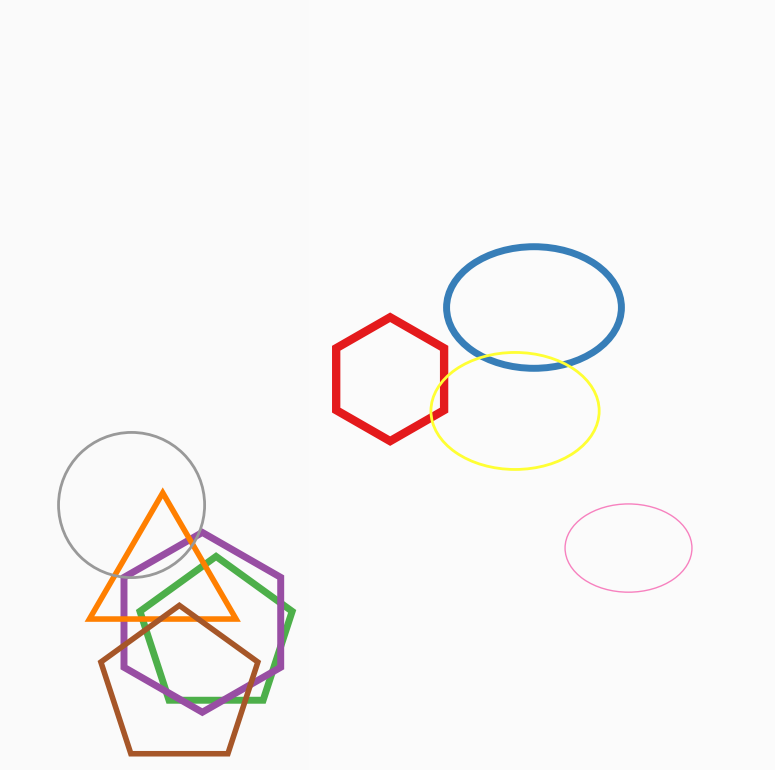[{"shape": "hexagon", "thickness": 3, "radius": 0.4, "center": [0.503, 0.508]}, {"shape": "oval", "thickness": 2.5, "radius": 0.56, "center": [0.689, 0.601]}, {"shape": "pentagon", "thickness": 2.5, "radius": 0.52, "center": [0.279, 0.174]}, {"shape": "hexagon", "thickness": 2.5, "radius": 0.58, "center": [0.261, 0.192]}, {"shape": "triangle", "thickness": 2, "radius": 0.55, "center": [0.21, 0.251]}, {"shape": "oval", "thickness": 1, "radius": 0.54, "center": [0.665, 0.466]}, {"shape": "pentagon", "thickness": 2, "radius": 0.53, "center": [0.231, 0.107]}, {"shape": "oval", "thickness": 0.5, "radius": 0.41, "center": [0.811, 0.288]}, {"shape": "circle", "thickness": 1, "radius": 0.47, "center": [0.17, 0.344]}]